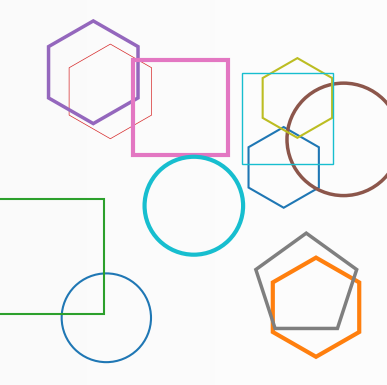[{"shape": "circle", "thickness": 1.5, "radius": 0.58, "center": [0.274, 0.175]}, {"shape": "hexagon", "thickness": 1.5, "radius": 0.52, "center": [0.732, 0.565]}, {"shape": "hexagon", "thickness": 3, "radius": 0.64, "center": [0.816, 0.202]}, {"shape": "square", "thickness": 1.5, "radius": 0.75, "center": [0.118, 0.334]}, {"shape": "hexagon", "thickness": 0.5, "radius": 0.61, "center": [0.285, 0.763]}, {"shape": "hexagon", "thickness": 2.5, "radius": 0.67, "center": [0.241, 0.812]}, {"shape": "circle", "thickness": 2.5, "radius": 0.73, "center": [0.887, 0.638]}, {"shape": "square", "thickness": 3, "radius": 0.61, "center": [0.466, 0.721]}, {"shape": "pentagon", "thickness": 2.5, "radius": 0.68, "center": [0.79, 0.258]}, {"shape": "hexagon", "thickness": 1.5, "radius": 0.52, "center": [0.767, 0.746]}, {"shape": "square", "thickness": 1, "radius": 0.59, "center": [0.742, 0.692]}, {"shape": "circle", "thickness": 3, "radius": 0.64, "center": [0.5, 0.466]}]